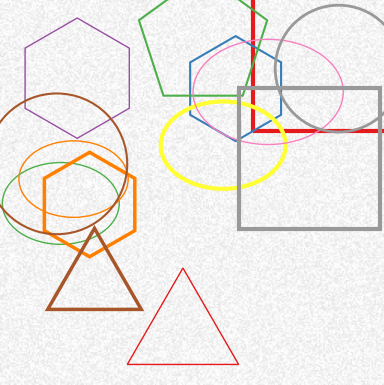[{"shape": "square", "thickness": 3, "radius": 0.93, "center": [0.842, 0.845]}, {"shape": "triangle", "thickness": 1, "radius": 0.83, "center": [0.475, 0.137]}, {"shape": "hexagon", "thickness": 1.5, "radius": 0.68, "center": [0.612, 0.77]}, {"shape": "oval", "thickness": 1, "radius": 0.76, "center": [0.158, 0.472]}, {"shape": "pentagon", "thickness": 1.5, "radius": 0.88, "center": [0.527, 0.893]}, {"shape": "hexagon", "thickness": 1, "radius": 0.78, "center": [0.201, 0.797]}, {"shape": "hexagon", "thickness": 2.5, "radius": 0.68, "center": [0.233, 0.469]}, {"shape": "oval", "thickness": 1, "radius": 0.71, "center": [0.191, 0.535]}, {"shape": "oval", "thickness": 3, "radius": 0.81, "center": [0.58, 0.623]}, {"shape": "triangle", "thickness": 2.5, "radius": 0.7, "center": [0.245, 0.267]}, {"shape": "circle", "thickness": 1.5, "radius": 0.91, "center": [0.148, 0.574]}, {"shape": "oval", "thickness": 1, "radius": 0.98, "center": [0.696, 0.761]}, {"shape": "square", "thickness": 3, "radius": 0.91, "center": [0.803, 0.587]}, {"shape": "circle", "thickness": 2, "radius": 0.82, "center": [0.88, 0.822]}]